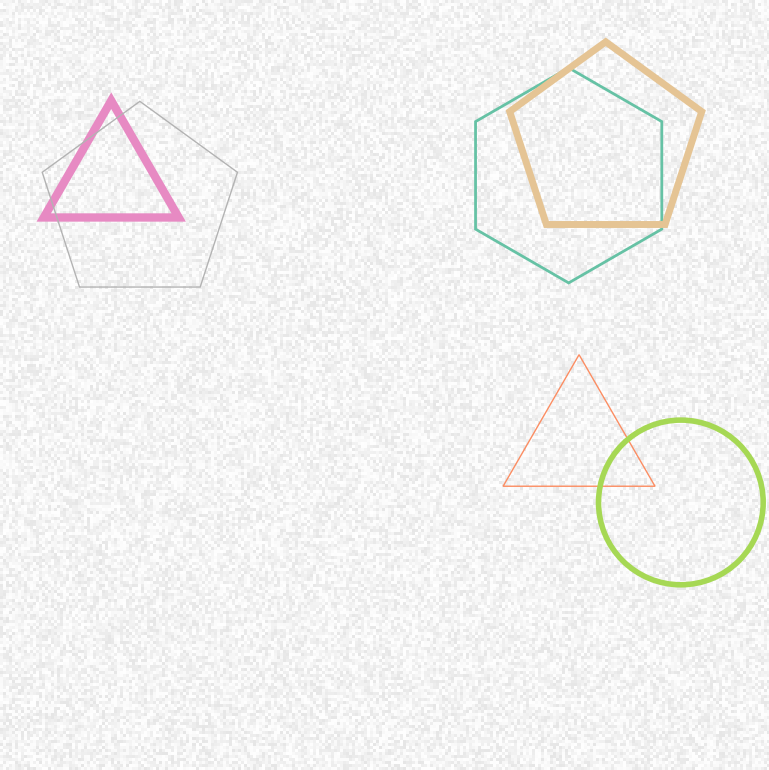[{"shape": "hexagon", "thickness": 1, "radius": 0.7, "center": [0.739, 0.772]}, {"shape": "triangle", "thickness": 0.5, "radius": 0.57, "center": [0.752, 0.425]}, {"shape": "triangle", "thickness": 3, "radius": 0.51, "center": [0.144, 0.768]}, {"shape": "circle", "thickness": 2, "radius": 0.53, "center": [0.884, 0.347]}, {"shape": "pentagon", "thickness": 2.5, "radius": 0.66, "center": [0.787, 0.815]}, {"shape": "pentagon", "thickness": 0.5, "radius": 0.67, "center": [0.182, 0.735]}]